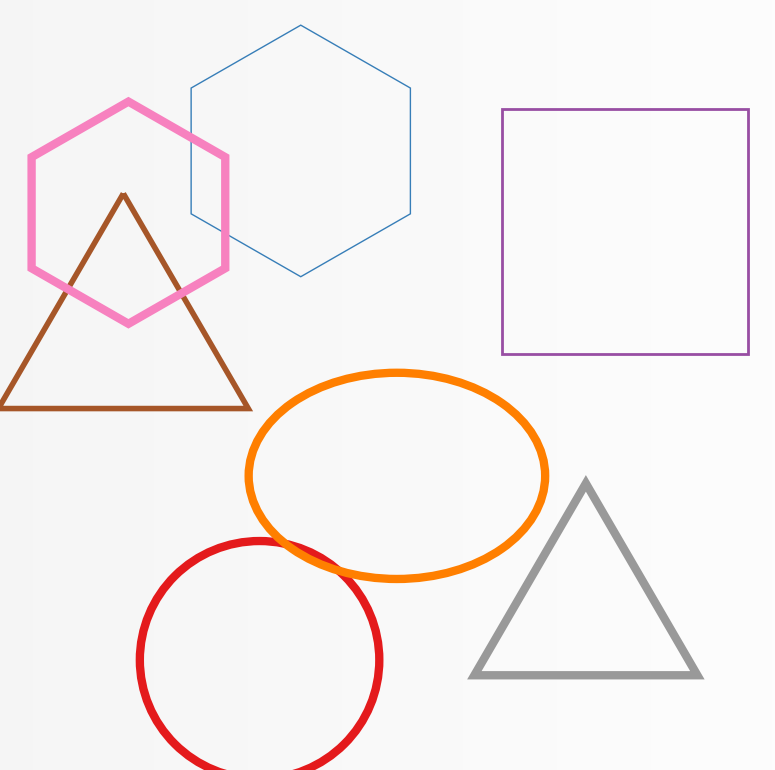[{"shape": "circle", "thickness": 3, "radius": 0.77, "center": [0.335, 0.143]}, {"shape": "hexagon", "thickness": 0.5, "radius": 0.82, "center": [0.388, 0.804]}, {"shape": "square", "thickness": 1, "radius": 0.8, "center": [0.807, 0.7]}, {"shape": "oval", "thickness": 3, "radius": 0.96, "center": [0.512, 0.382]}, {"shape": "triangle", "thickness": 2, "radius": 0.93, "center": [0.159, 0.563]}, {"shape": "hexagon", "thickness": 3, "radius": 0.72, "center": [0.166, 0.724]}, {"shape": "triangle", "thickness": 3, "radius": 0.83, "center": [0.756, 0.206]}]